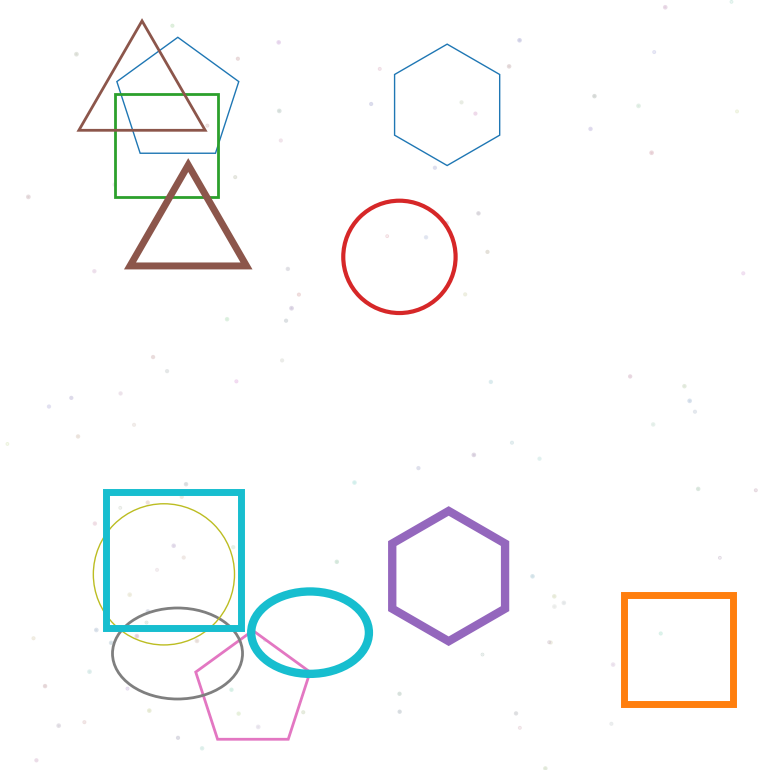[{"shape": "pentagon", "thickness": 0.5, "radius": 0.42, "center": [0.231, 0.868]}, {"shape": "hexagon", "thickness": 0.5, "radius": 0.39, "center": [0.581, 0.864]}, {"shape": "square", "thickness": 2.5, "radius": 0.35, "center": [0.881, 0.157]}, {"shape": "square", "thickness": 1, "radius": 0.33, "center": [0.216, 0.811]}, {"shape": "circle", "thickness": 1.5, "radius": 0.36, "center": [0.519, 0.666]}, {"shape": "hexagon", "thickness": 3, "radius": 0.42, "center": [0.583, 0.252]}, {"shape": "triangle", "thickness": 1, "radius": 0.47, "center": [0.184, 0.878]}, {"shape": "triangle", "thickness": 2.5, "radius": 0.44, "center": [0.244, 0.698]}, {"shape": "pentagon", "thickness": 1, "radius": 0.39, "center": [0.328, 0.103]}, {"shape": "oval", "thickness": 1, "radius": 0.42, "center": [0.231, 0.151]}, {"shape": "circle", "thickness": 0.5, "radius": 0.46, "center": [0.213, 0.254]}, {"shape": "square", "thickness": 2.5, "radius": 0.44, "center": [0.225, 0.273]}, {"shape": "oval", "thickness": 3, "radius": 0.38, "center": [0.403, 0.178]}]